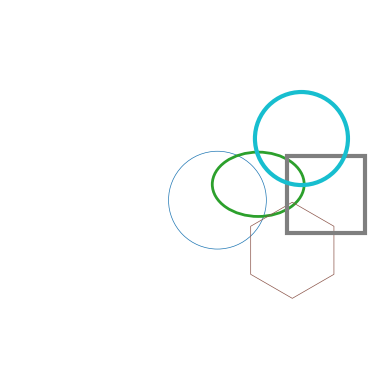[{"shape": "circle", "thickness": 0.5, "radius": 0.64, "center": [0.565, 0.48]}, {"shape": "oval", "thickness": 2, "radius": 0.6, "center": [0.671, 0.521]}, {"shape": "hexagon", "thickness": 0.5, "radius": 0.62, "center": [0.759, 0.35]}, {"shape": "square", "thickness": 3, "radius": 0.5, "center": [0.847, 0.495]}, {"shape": "circle", "thickness": 3, "radius": 0.6, "center": [0.783, 0.64]}]